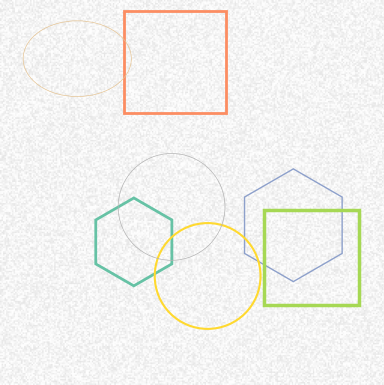[{"shape": "hexagon", "thickness": 2, "radius": 0.57, "center": [0.348, 0.372]}, {"shape": "square", "thickness": 2, "radius": 0.66, "center": [0.456, 0.839]}, {"shape": "hexagon", "thickness": 1, "radius": 0.73, "center": [0.762, 0.415]}, {"shape": "square", "thickness": 2.5, "radius": 0.61, "center": [0.809, 0.33]}, {"shape": "circle", "thickness": 1.5, "radius": 0.69, "center": [0.539, 0.283]}, {"shape": "oval", "thickness": 0.5, "radius": 0.7, "center": [0.201, 0.848]}, {"shape": "circle", "thickness": 0.5, "radius": 0.69, "center": [0.446, 0.463]}]